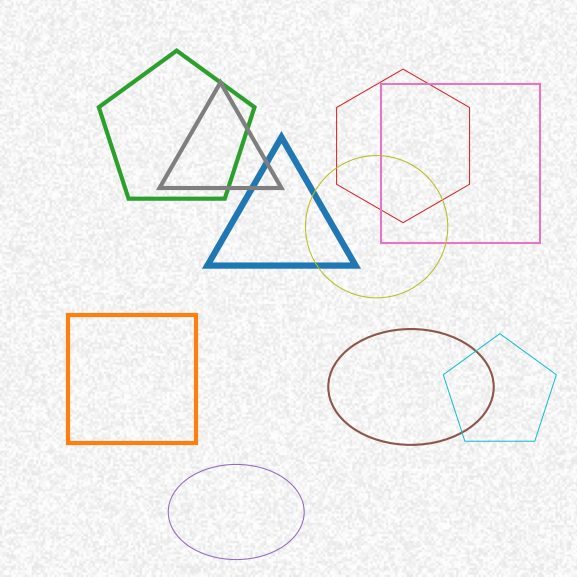[{"shape": "triangle", "thickness": 3, "radius": 0.74, "center": [0.487, 0.613]}, {"shape": "square", "thickness": 2, "radius": 0.55, "center": [0.228, 0.342]}, {"shape": "pentagon", "thickness": 2, "radius": 0.71, "center": [0.306, 0.77]}, {"shape": "hexagon", "thickness": 0.5, "radius": 0.66, "center": [0.698, 0.747]}, {"shape": "oval", "thickness": 0.5, "radius": 0.59, "center": [0.409, 0.113]}, {"shape": "oval", "thickness": 1, "radius": 0.72, "center": [0.712, 0.329]}, {"shape": "square", "thickness": 1, "radius": 0.69, "center": [0.797, 0.716]}, {"shape": "triangle", "thickness": 2, "radius": 0.61, "center": [0.382, 0.734]}, {"shape": "circle", "thickness": 0.5, "radius": 0.62, "center": [0.652, 0.607]}, {"shape": "pentagon", "thickness": 0.5, "radius": 0.51, "center": [0.865, 0.318]}]